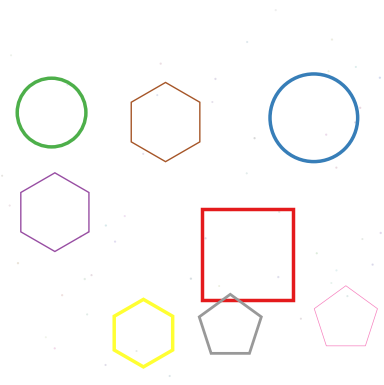[{"shape": "square", "thickness": 2.5, "radius": 0.59, "center": [0.643, 0.338]}, {"shape": "circle", "thickness": 2.5, "radius": 0.57, "center": [0.815, 0.694]}, {"shape": "circle", "thickness": 2.5, "radius": 0.45, "center": [0.134, 0.708]}, {"shape": "hexagon", "thickness": 1, "radius": 0.51, "center": [0.143, 0.449]}, {"shape": "hexagon", "thickness": 2.5, "radius": 0.44, "center": [0.373, 0.135]}, {"shape": "hexagon", "thickness": 1, "radius": 0.51, "center": [0.43, 0.683]}, {"shape": "pentagon", "thickness": 0.5, "radius": 0.43, "center": [0.898, 0.172]}, {"shape": "pentagon", "thickness": 2, "radius": 0.42, "center": [0.598, 0.151]}]